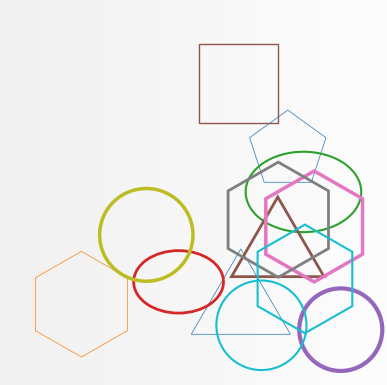[{"shape": "triangle", "thickness": 0.5, "radius": 0.74, "center": [0.621, 0.206]}, {"shape": "pentagon", "thickness": 0.5, "radius": 0.52, "center": [0.743, 0.61]}, {"shape": "hexagon", "thickness": 0.5, "radius": 0.69, "center": [0.21, 0.21]}, {"shape": "oval", "thickness": 1.5, "radius": 0.75, "center": [0.783, 0.501]}, {"shape": "oval", "thickness": 2, "radius": 0.58, "center": [0.461, 0.268]}, {"shape": "circle", "thickness": 3, "radius": 0.54, "center": [0.879, 0.144]}, {"shape": "square", "thickness": 1, "radius": 0.51, "center": [0.616, 0.784]}, {"shape": "triangle", "thickness": 2, "radius": 0.69, "center": [0.717, 0.35]}, {"shape": "hexagon", "thickness": 2.5, "radius": 0.72, "center": [0.811, 0.412]}, {"shape": "hexagon", "thickness": 2, "radius": 0.75, "center": [0.718, 0.429]}, {"shape": "circle", "thickness": 2.5, "radius": 0.6, "center": [0.378, 0.39]}, {"shape": "hexagon", "thickness": 1.5, "radius": 0.71, "center": [0.787, 0.276]}, {"shape": "circle", "thickness": 1.5, "radius": 0.58, "center": [0.675, 0.155]}]